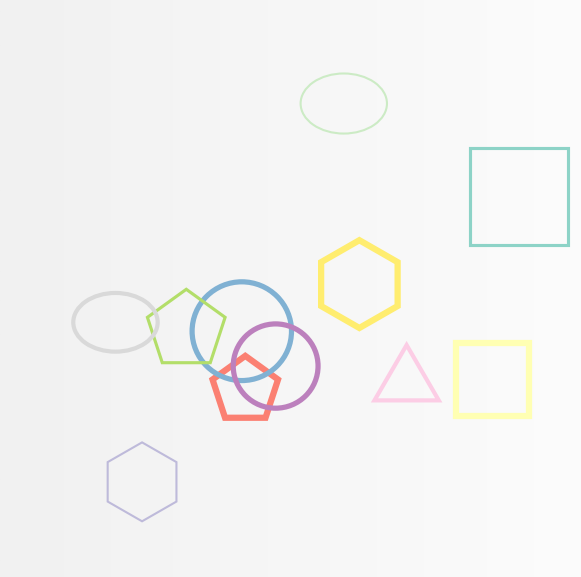[{"shape": "square", "thickness": 1.5, "radius": 0.42, "center": [0.893, 0.658]}, {"shape": "square", "thickness": 3, "radius": 0.31, "center": [0.848, 0.342]}, {"shape": "hexagon", "thickness": 1, "radius": 0.34, "center": [0.244, 0.165]}, {"shape": "pentagon", "thickness": 3, "radius": 0.3, "center": [0.422, 0.324]}, {"shape": "circle", "thickness": 2.5, "radius": 0.43, "center": [0.416, 0.426]}, {"shape": "pentagon", "thickness": 1.5, "radius": 0.35, "center": [0.32, 0.428]}, {"shape": "triangle", "thickness": 2, "radius": 0.32, "center": [0.7, 0.338]}, {"shape": "oval", "thickness": 2, "radius": 0.36, "center": [0.199, 0.441]}, {"shape": "circle", "thickness": 2.5, "radius": 0.36, "center": [0.474, 0.365]}, {"shape": "oval", "thickness": 1, "radius": 0.37, "center": [0.591, 0.82]}, {"shape": "hexagon", "thickness": 3, "radius": 0.38, "center": [0.618, 0.507]}]